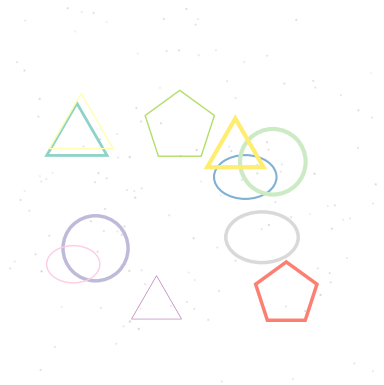[{"shape": "triangle", "thickness": 2, "radius": 0.45, "center": [0.2, 0.641]}, {"shape": "triangle", "thickness": 1, "radius": 0.48, "center": [0.211, 0.662]}, {"shape": "circle", "thickness": 2.5, "radius": 0.42, "center": [0.248, 0.355]}, {"shape": "pentagon", "thickness": 2.5, "radius": 0.42, "center": [0.744, 0.236]}, {"shape": "oval", "thickness": 1.5, "radius": 0.41, "center": [0.637, 0.54]}, {"shape": "pentagon", "thickness": 1, "radius": 0.47, "center": [0.467, 0.671]}, {"shape": "oval", "thickness": 1, "radius": 0.35, "center": [0.19, 0.314]}, {"shape": "oval", "thickness": 2.5, "radius": 0.47, "center": [0.681, 0.384]}, {"shape": "triangle", "thickness": 0.5, "radius": 0.38, "center": [0.407, 0.209]}, {"shape": "circle", "thickness": 3, "radius": 0.43, "center": [0.709, 0.58]}, {"shape": "triangle", "thickness": 3, "radius": 0.42, "center": [0.611, 0.608]}]